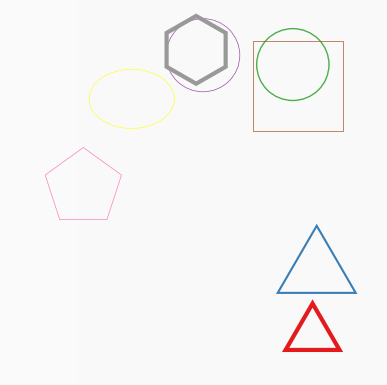[{"shape": "triangle", "thickness": 3, "radius": 0.4, "center": [0.807, 0.131]}, {"shape": "triangle", "thickness": 1.5, "radius": 0.58, "center": [0.817, 0.297]}, {"shape": "circle", "thickness": 1, "radius": 0.47, "center": [0.756, 0.832]}, {"shape": "circle", "thickness": 0.5, "radius": 0.47, "center": [0.524, 0.857]}, {"shape": "oval", "thickness": 0.5, "radius": 0.55, "center": [0.34, 0.743]}, {"shape": "square", "thickness": 0.5, "radius": 0.58, "center": [0.769, 0.776]}, {"shape": "pentagon", "thickness": 0.5, "radius": 0.52, "center": [0.215, 0.513]}, {"shape": "hexagon", "thickness": 3, "radius": 0.44, "center": [0.506, 0.871]}]